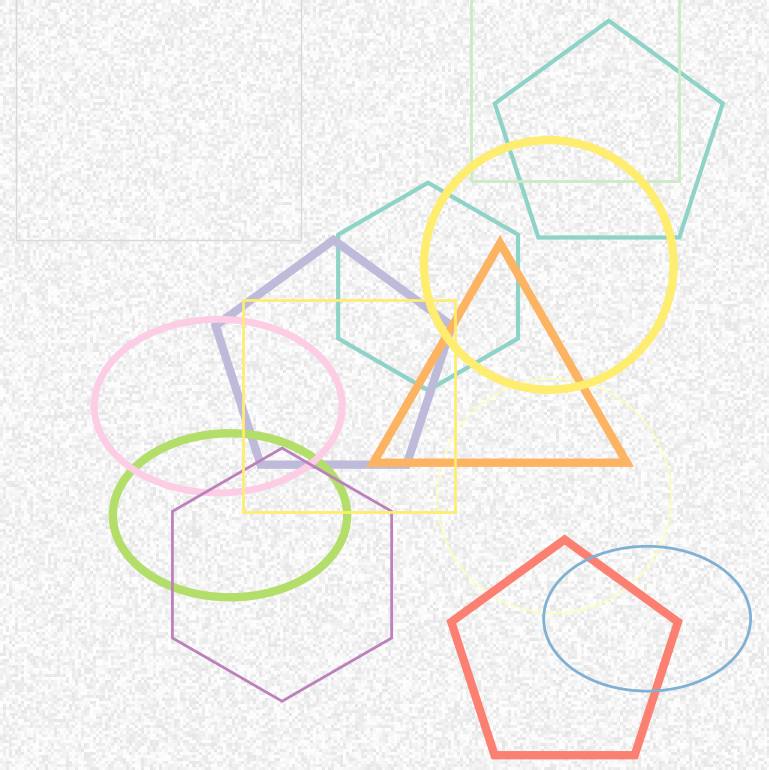[{"shape": "hexagon", "thickness": 1.5, "radius": 0.67, "center": [0.556, 0.628]}, {"shape": "pentagon", "thickness": 1.5, "radius": 0.78, "center": [0.791, 0.817]}, {"shape": "circle", "thickness": 0.5, "radius": 0.76, "center": [0.72, 0.356]}, {"shape": "pentagon", "thickness": 3, "radius": 0.81, "center": [0.433, 0.527]}, {"shape": "pentagon", "thickness": 3, "radius": 0.77, "center": [0.733, 0.144]}, {"shape": "oval", "thickness": 1, "radius": 0.67, "center": [0.84, 0.196]}, {"shape": "triangle", "thickness": 3, "radius": 0.95, "center": [0.649, 0.494]}, {"shape": "oval", "thickness": 3, "radius": 0.76, "center": [0.299, 0.331]}, {"shape": "oval", "thickness": 2.5, "radius": 0.81, "center": [0.283, 0.473]}, {"shape": "square", "thickness": 0.5, "radius": 0.93, "center": [0.206, 0.874]}, {"shape": "hexagon", "thickness": 1, "radius": 0.82, "center": [0.366, 0.254]}, {"shape": "square", "thickness": 1, "radius": 0.68, "center": [0.747, 0.9]}, {"shape": "square", "thickness": 1, "radius": 0.69, "center": [0.453, 0.473]}, {"shape": "circle", "thickness": 3, "radius": 0.81, "center": [0.713, 0.656]}]